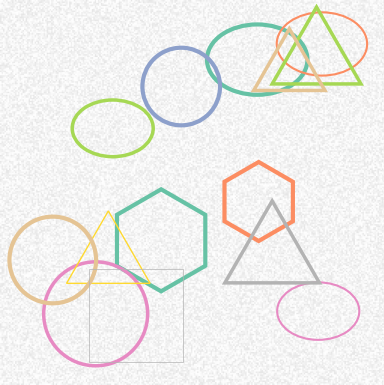[{"shape": "hexagon", "thickness": 3, "radius": 0.66, "center": [0.419, 0.376]}, {"shape": "oval", "thickness": 3, "radius": 0.65, "center": [0.668, 0.845]}, {"shape": "oval", "thickness": 1.5, "radius": 0.59, "center": [0.836, 0.886]}, {"shape": "hexagon", "thickness": 3, "radius": 0.51, "center": [0.672, 0.477]}, {"shape": "circle", "thickness": 3, "radius": 0.5, "center": [0.471, 0.775]}, {"shape": "circle", "thickness": 2.5, "radius": 0.68, "center": [0.248, 0.185]}, {"shape": "oval", "thickness": 1.5, "radius": 0.53, "center": [0.827, 0.192]}, {"shape": "triangle", "thickness": 2.5, "radius": 0.67, "center": [0.822, 0.849]}, {"shape": "oval", "thickness": 2.5, "radius": 0.53, "center": [0.293, 0.667]}, {"shape": "triangle", "thickness": 1, "radius": 0.63, "center": [0.281, 0.327]}, {"shape": "triangle", "thickness": 2.5, "radius": 0.53, "center": [0.751, 0.818]}, {"shape": "circle", "thickness": 3, "radius": 0.56, "center": [0.137, 0.325]}, {"shape": "square", "thickness": 0.5, "radius": 0.61, "center": [0.354, 0.18]}, {"shape": "triangle", "thickness": 2.5, "radius": 0.71, "center": [0.707, 0.336]}]